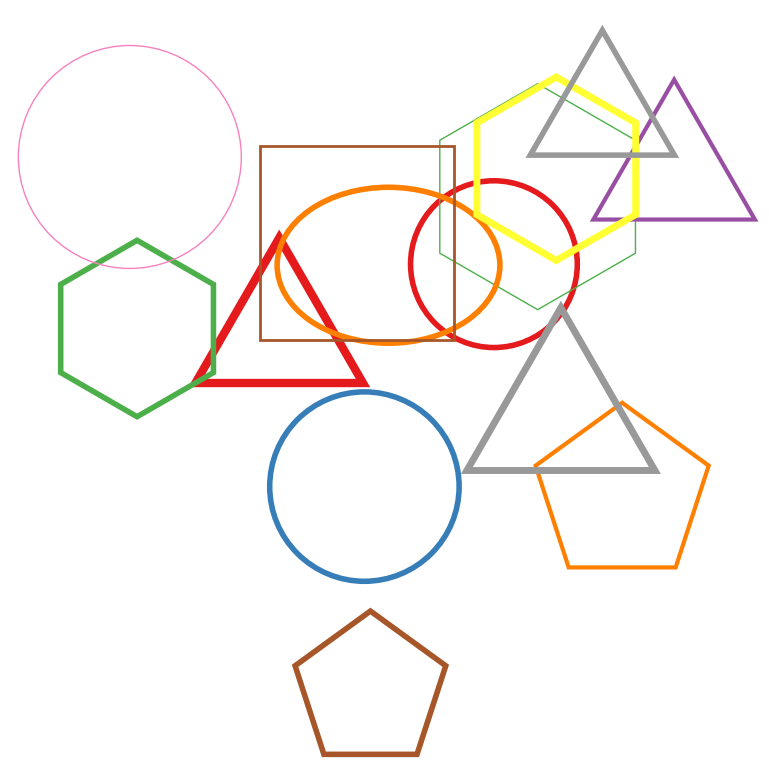[{"shape": "triangle", "thickness": 3, "radius": 0.63, "center": [0.363, 0.565]}, {"shape": "circle", "thickness": 2, "radius": 0.54, "center": [0.641, 0.657]}, {"shape": "circle", "thickness": 2, "radius": 0.61, "center": [0.473, 0.368]}, {"shape": "hexagon", "thickness": 2, "radius": 0.57, "center": [0.178, 0.573]}, {"shape": "hexagon", "thickness": 0.5, "radius": 0.73, "center": [0.698, 0.745]}, {"shape": "triangle", "thickness": 1.5, "radius": 0.61, "center": [0.876, 0.775]}, {"shape": "oval", "thickness": 2, "radius": 0.72, "center": [0.505, 0.656]}, {"shape": "pentagon", "thickness": 1.5, "radius": 0.59, "center": [0.808, 0.359]}, {"shape": "hexagon", "thickness": 2.5, "radius": 0.6, "center": [0.722, 0.781]}, {"shape": "pentagon", "thickness": 2, "radius": 0.51, "center": [0.481, 0.104]}, {"shape": "square", "thickness": 1, "radius": 0.63, "center": [0.464, 0.685]}, {"shape": "circle", "thickness": 0.5, "radius": 0.72, "center": [0.169, 0.796]}, {"shape": "triangle", "thickness": 2, "radius": 0.54, "center": [0.782, 0.853]}, {"shape": "triangle", "thickness": 2.5, "radius": 0.7, "center": [0.728, 0.459]}]